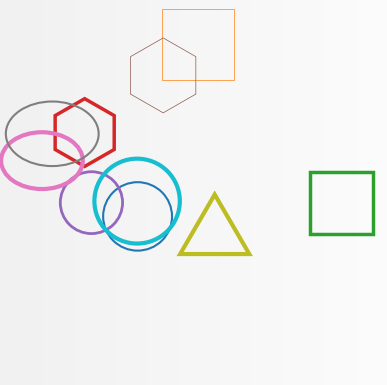[{"shape": "circle", "thickness": 1.5, "radius": 0.44, "center": [0.355, 0.438]}, {"shape": "square", "thickness": 0.5, "radius": 0.46, "center": [0.51, 0.884]}, {"shape": "square", "thickness": 2.5, "radius": 0.41, "center": [0.88, 0.473]}, {"shape": "hexagon", "thickness": 2.5, "radius": 0.44, "center": [0.219, 0.656]}, {"shape": "circle", "thickness": 2, "radius": 0.4, "center": [0.236, 0.474]}, {"shape": "hexagon", "thickness": 0.5, "radius": 0.49, "center": [0.421, 0.804]}, {"shape": "oval", "thickness": 3, "radius": 0.53, "center": [0.108, 0.583]}, {"shape": "oval", "thickness": 1.5, "radius": 0.6, "center": [0.135, 0.652]}, {"shape": "triangle", "thickness": 3, "radius": 0.52, "center": [0.554, 0.392]}, {"shape": "circle", "thickness": 3, "radius": 0.55, "center": [0.354, 0.478]}]